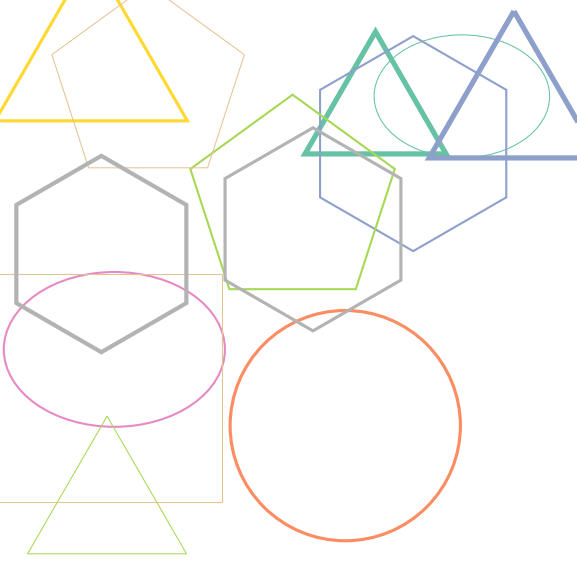[{"shape": "oval", "thickness": 0.5, "radius": 0.76, "center": [0.8, 0.832]}, {"shape": "triangle", "thickness": 2.5, "radius": 0.71, "center": [0.65, 0.803]}, {"shape": "circle", "thickness": 1.5, "radius": 1.0, "center": [0.598, 0.262]}, {"shape": "hexagon", "thickness": 1, "radius": 0.93, "center": [0.715, 0.75]}, {"shape": "triangle", "thickness": 2.5, "radius": 0.85, "center": [0.89, 0.81]}, {"shape": "oval", "thickness": 1, "radius": 0.96, "center": [0.198, 0.394]}, {"shape": "triangle", "thickness": 0.5, "radius": 0.79, "center": [0.185, 0.12]}, {"shape": "pentagon", "thickness": 1, "radius": 0.93, "center": [0.507, 0.649]}, {"shape": "triangle", "thickness": 1.5, "radius": 0.96, "center": [0.158, 0.886]}, {"shape": "pentagon", "thickness": 0.5, "radius": 0.88, "center": [0.256, 0.85]}, {"shape": "square", "thickness": 0.5, "radius": 0.99, "center": [0.186, 0.327]}, {"shape": "hexagon", "thickness": 1.5, "radius": 0.88, "center": [0.542, 0.602]}, {"shape": "hexagon", "thickness": 2, "radius": 0.85, "center": [0.175, 0.559]}]